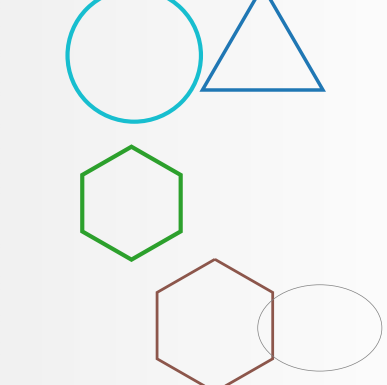[{"shape": "triangle", "thickness": 2.5, "radius": 0.9, "center": [0.678, 0.856]}, {"shape": "hexagon", "thickness": 3, "radius": 0.73, "center": [0.339, 0.472]}, {"shape": "hexagon", "thickness": 2, "radius": 0.86, "center": [0.555, 0.154]}, {"shape": "oval", "thickness": 0.5, "radius": 0.8, "center": [0.825, 0.148]}, {"shape": "circle", "thickness": 3, "radius": 0.86, "center": [0.346, 0.856]}]